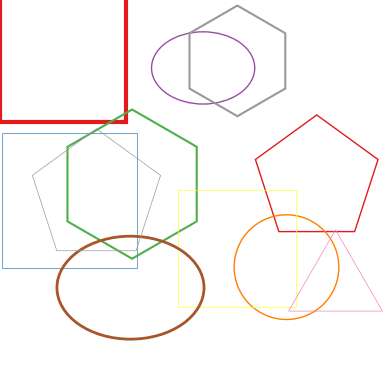[{"shape": "square", "thickness": 3, "radius": 0.81, "center": [0.164, 0.845]}, {"shape": "pentagon", "thickness": 1, "radius": 0.84, "center": [0.823, 0.534]}, {"shape": "square", "thickness": 0.5, "radius": 0.88, "center": [0.181, 0.48]}, {"shape": "hexagon", "thickness": 1.5, "radius": 0.97, "center": [0.343, 0.522]}, {"shape": "oval", "thickness": 1, "radius": 0.67, "center": [0.528, 0.824]}, {"shape": "circle", "thickness": 1, "radius": 0.68, "center": [0.744, 0.306]}, {"shape": "square", "thickness": 0.5, "radius": 0.76, "center": [0.616, 0.354]}, {"shape": "oval", "thickness": 2, "radius": 0.96, "center": [0.339, 0.253]}, {"shape": "triangle", "thickness": 0.5, "radius": 0.7, "center": [0.872, 0.262]}, {"shape": "pentagon", "thickness": 0.5, "radius": 0.88, "center": [0.251, 0.49]}, {"shape": "hexagon", "thickness": 1.5, "radius": 0.72, "center": [0.617, 0.842]}]